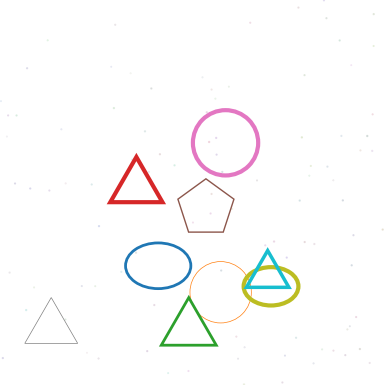[{"shape": "oval", "thickness": 2, "radius": 0.42, "center": [0.411, 0.31]}, {"shape": "circle", "thickness": 0.5, "radius": 0.4, "center": [0.573, 0.241]}, {"shape": "triangle", "thickness": 2, "radius": 0.41, "center": [0.49, 0.145]}, {"shape": "triangle", "thickness": 3, "radius": 0.39, "center": [0.354, 0.514]}, {"shape": "pentagon", "thickness": 1, "radius": 0.38, "center": [0.535, 0.459]}, {"shape": "circle", "thickness": 3, "radius": 0.42, "center": [0.586, 0.629]}, {"shape": "triangle", "thickness": 0.5, "radius": 0.4, "center": [0.133, 0.148]}, {"shape": "oval", "thickness": 3, "radius": 0.36, "center": [0.704, 0.256]}, {"shape": "triangle", "thickness": 2.5, "radius": 0.32, "center": [0.695, 0.286]}]